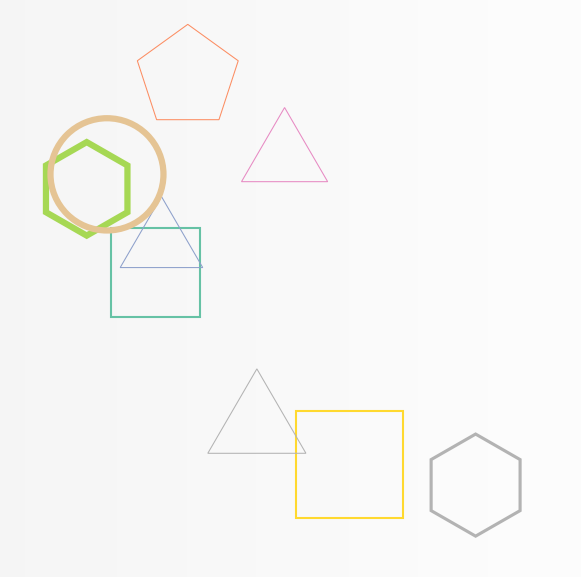[{"shape": "square", "thickness": 1, "radius": 0.38, "center": [0.267, 0.527]}, {"shape": "pentagon", "thickness": 0.5, "radius": 0.46, "center": [0.323, 0.866]}, {"shape": "triangle", "thickness": 0.5, "radius": 0.41, "center": [0.278, 0.577]}, {"shape": "triangle", "thickness": 0.5, "radius": 0.43, "center": [0.49, 0.727]}, {"shape": "hexagon", "thickness": 3, "radius": 0.4, "center": [0.149, 0.672]}, {"shape": "square", "thickness": 1, "radius": 0.46, "center": [0.601, 0.196]}, {"shape": "circle", "thickness": 3, "radius": 0.49, "center": [0.184, 0.697]}, {"shape": "triangle", "thickness": 0.5, "radius": 0.49, "center": [0.442, 0.263]}, {"shape": "hexagon", "thickness": 1.5, "radius": 0.44, "center": [0.818, 0.159]}]